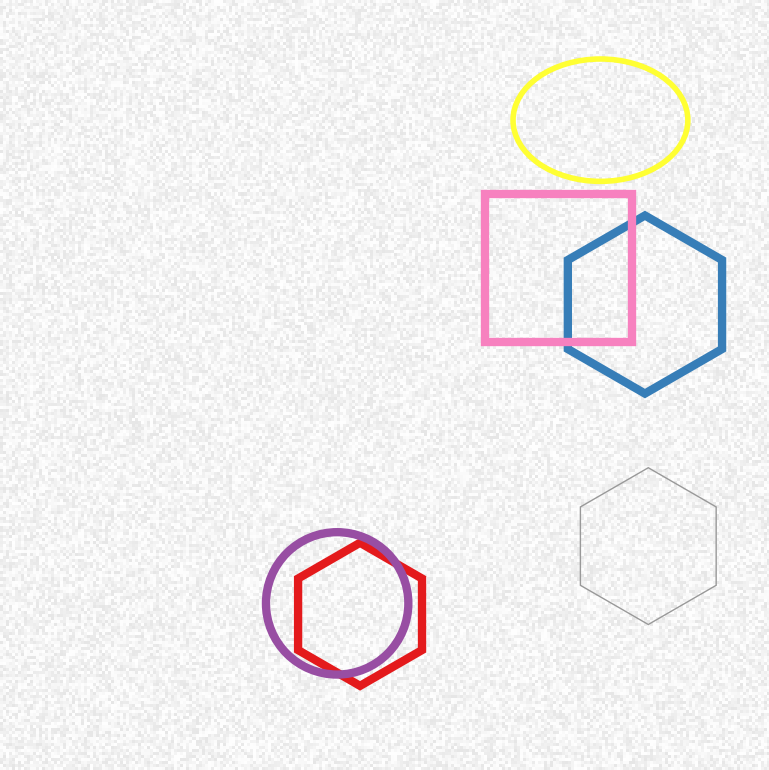[{"shape": "hexagon", "thickness": 3, "radius": 0.46, "center": [0.468, 0.202]}, {"shape": "hexagon", "thickness": 3, "radius": 0.58, "center": [0.838, 0.605]}, {"shape": "circle", "thickness": 3, "radius": 0.46, "center": [0.438, 0.216]}, {"shape": "oval", "thickness": 2, "radius": 0.57, "center": [0.78, 0.844]}, {"shape": "square", "thickness": 3, "radius": 0.48, "center": [0.725, 0.652]}, {"shape": "hexagon", "thickness": 0.5, "radius": 0.51, "center": [0.842, 0.291]}]